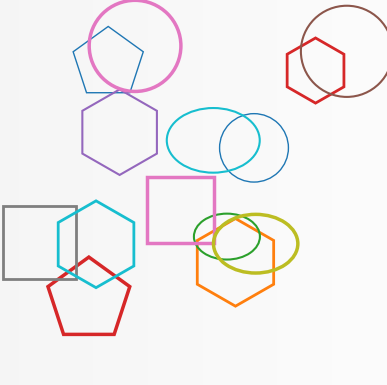[{"shape": "pentagon", "thickness": 1, "radius": 0.48, "center": [0.279, 0.836]}, {"shape": "circle", "thickness": 1, "radius": 0.44, "center": [0.655, 0.616]}, {"shape": "hexagon", "thickness": 2, "radius": 0.57, "center": [0.608, 0.319]}, {"shape": "oval", "thickness": 1.5, "radius": 0.43, "center": [0.586, 0.385]}, {"shape": "pentagon", "thickness": 2.5, "radius": 0.55, "center": [0.229, 0.221]}, {"shape": "hexagon", "thickness": 2, "radius": 0.42, "center": [0.814, 0.817]}, {"shape": "hexagon", "thickness": 1.5, "radius": 0.56, "center": [0.309, 0.657]}, {"shape": "circle", "thickness": 1.5, "radius": 0.59, "center": [0.895, 0.867]}, {"shape": "square", "thickness": 2.5, "radius": 0.43, "center": [0.466, 0.455]}, {"shape": "circle", "thickness": 2.5, "radius": 0.59, "center": [0.348, 0.881]}, {"shape": "square", "thickness": 2, "radius": 0.47, "center": [0.101, 0.371]}, {"shape": "oval", "thickness": 2.5, "radius": 0.54, "center": [0.66, 0.367]}, {"shape": "hexagon", "thickness": 2, "radius": 0.56, "center": [0.248, 0.366]}, {"shape": "oval", "thickness": 1.5, "radius": 0.6, "center": [0.55, 0.635]}]